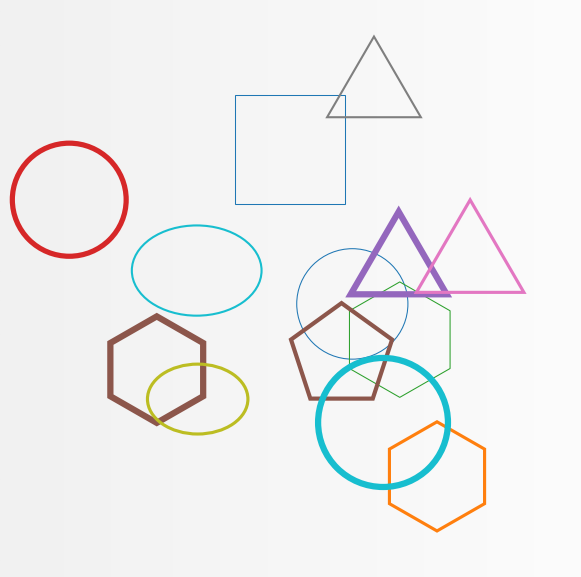[{"shape": "circle", "thickness": 0.5, "radius": 0.48, "center": [0.606, 0.473]}, {"shape": "square", "thickness": 0.5, "radius": 0.47, "center": [0.499, 0.74]}, {"shape": "hexagon", "thickness": 1.5, "radius": 0.47, "center": [0.752, 0.174]}, {"shape": "hexagon", "thickness": 0.5, "radius": 0.5, "center": [0.688, 0.411]}, {"shape": "circle", "thickness": 2.5, "radius": 0.49, "center": [0.119, 0.653]}, {"shape": "triangle", "thickness": 3, "radius": 0.48, "center": [0.686, 0.537]}, {"shape": "hexagon", "thickness": 3, "radius": 0.46, "center": [0.27, 0.359]}, {"shape": "pentagon", "thickness": 2, "radius": 0.46, "center": [0.588, 0.383]}, {"shape": "triangle", "thickness": 1.5, "radius": 0.53, "center": [0.809, 0.546]}, {"shape": "triangle", "thickness": 1, "radius": 0.47, "center": [0.643, 0.843]}, {"shape": "oval", "thickness": 1.5, "radius": 0.43, "center": [0.34, 0.308]}, {"shape": "circle", "thickness": 3, "radius": 0.56, "center": [0.659, 0.268]}, {"shape": "oval", "thickness": 1, "radius": 0.56, "center": [0.338, 0.531]}]